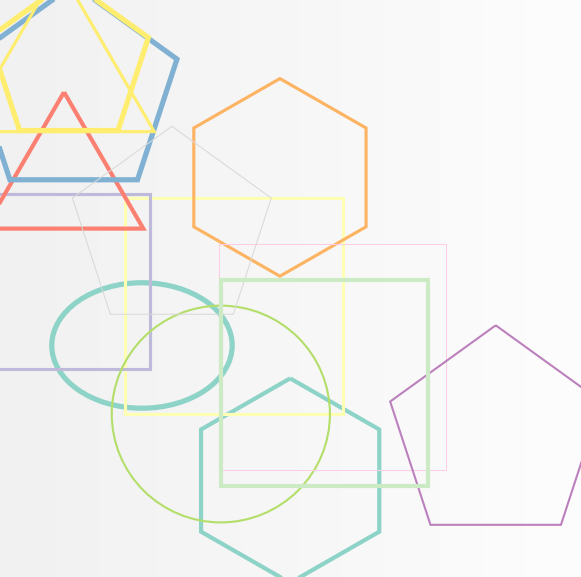[{"shape": "oval", "thickness": 2.5, "radius": 0.78, "center": [0.244, 0.401]}, {"shape": "hexagon", "thickness": 2, "radius": 0.89, "center": [0.499, 0.167]}, {"shape": "square", "thickness": 1.5, "radius": 0.93, "center": [0.402, 0.469]}, {"shape": "square", "thickness": 1.5, "radius": 0.76, "center": [0.107, 0.511]}, {"shape": "triangle", "thickness": 2, "radius": 0.79, "center": [0.11, 0.682]}, {"shape": "pentagon", "thickness": 2.5, "radius": 0.93, "center": [0.127, 0.839]}, {"shape": "hexagon", "thickness": 1.5, "radius": 0.86, "center": [0.482, 0.692]}, {"shape": "circle", "thickness": 1, "radius": 0.94, "center": [0.38, 0.282]}, {"shape": "square", "thickness": 0.5, "radius": 0.98, "center": [0.572, 0.381]}, {"shape": "pentagon", "thickness": 0.5, "radius": 0.9, "center": [0.296, 0.601]}, {"shape": "pentagon", "thickness": 1, "radius": 0.95, "center": [0.853, 0.245]}, {"shape": "square", "thickness": 2, "radius": 0.89, "center": [0.558, 0.336]}, {"shape": "pentagon", "thickness": 2.5, "radius": 0.72, "center": [0.118, 0.89]}, {"shape": "triangle", "thickness": 1.5, "radius": 0.95, "center": [0.101, 0.866]}]